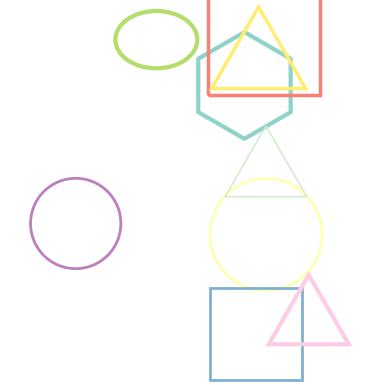[{"shape": "hexagon", "thickness": 3, "radius": 0.69, "center": [0.635, 0.778]}, {"shape": "circle", "thickness": 2, "radius": 0.73, "center": [0.691, 0.391]}, {"shape": "square", "thickness": 2.5, "radius": 0.73, "center": [0.685, 0.898]}, {"shape": "square", "thickness": 2, "radius": 0.6, "center": [0.664, 0.132]}, {"shape": "oval", "thickness": 3, "radius": 0.53, "center": [0.406, 0.897]}, {"shape": "triangle", "thickness": 3, "radius": 0.6, "center": [0.802, 0.166]}, {"shape": "circle", "thickness": 2, "radius": 0.59, "center": [0.197, 0.419]}, {"shape": "triangle", "thickness": 1, "radius": 0.61, "center": [0.691, 0.55]}, {"shape": "triangle", "thickness": 2.5, "radius": 0.71, "center": [0.672, 0.841]}]